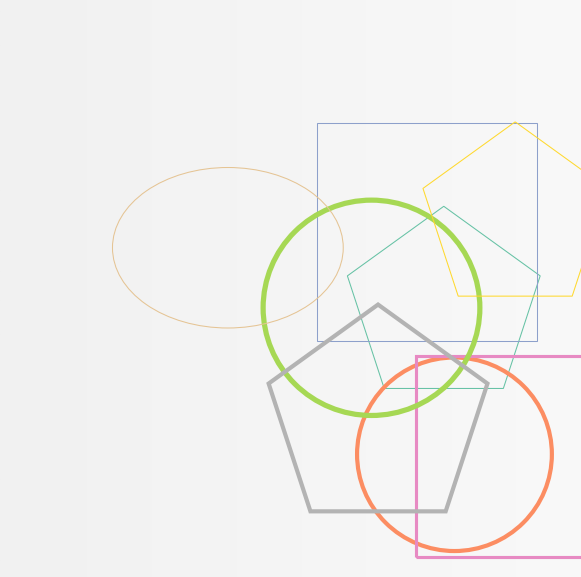[{"shape": "pentagon", "thickness": 0.5, "radius": 0.87, "center": [0.763, 0.468]}, {"shape": "circle", "thickness": 2, "radius": 0.84, "center": [0.782, 0.213]}, {"shape": "square", "thickness": 0.5, "radius": 0.94, "center": [0.735, 0.597]}, {"shape": "square", "thickness": 1.5, "radius": 0.87, "center": [0.89, 0.208]}, {"shape": "circle", "thickness": 2.5, "radius": 0.93, "center": [0.639, 0.466]}, {"shape": "pentagon", "thickness": 0.5, "radius": 0.83, "center": [0.886, 0.621]}, {"shape": "oval", "thickness": 0.5, "radius": 0.99, "center": [0.392, 0.57]}, {"shape": "pentagon", "thickness": 2, "radius": 0.99, "center": [0.65, 0.274]}]